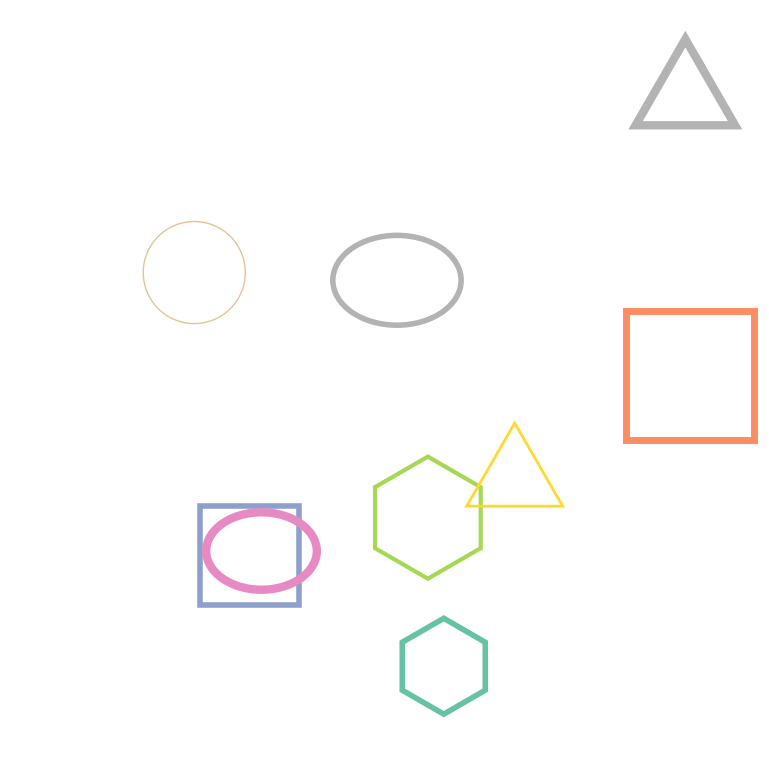[{"shape": "hexagon", "thickness": 2, "radius": 0.31, "center": [0.576, 0.135]}, {"shape": "square", "thickness": 2.5, "radius": 0.42, "center": [0.896, 0.512]}, {"shape": "square", "thickness": 2, "radius": 0.32, "center": [0.324, 0.279]}, {"shape": "oval", "thickness": 3, "radius": 0.36, "center": [0.34, 0.284]}, {"shape": "hexagon", "thickness": 1.5, "radius": 0.4, "center": [0.556, 0.328]}, {"shape": "triangle", "thickness": 1, "radius": 0.36, "center": [0.668, 0.379]}, {"shape": "circle", "thickness": 0.5, "radius": 0.33, "center": [0.252, 0.646]}, {"shape": "oval", "thickness": 2, "radius": 0.42, "center": [0.516, 0.636]}, {"shape": "triangle", "thickness": 3, "radius": 0.37, "center": [0.89, 0.875]}]